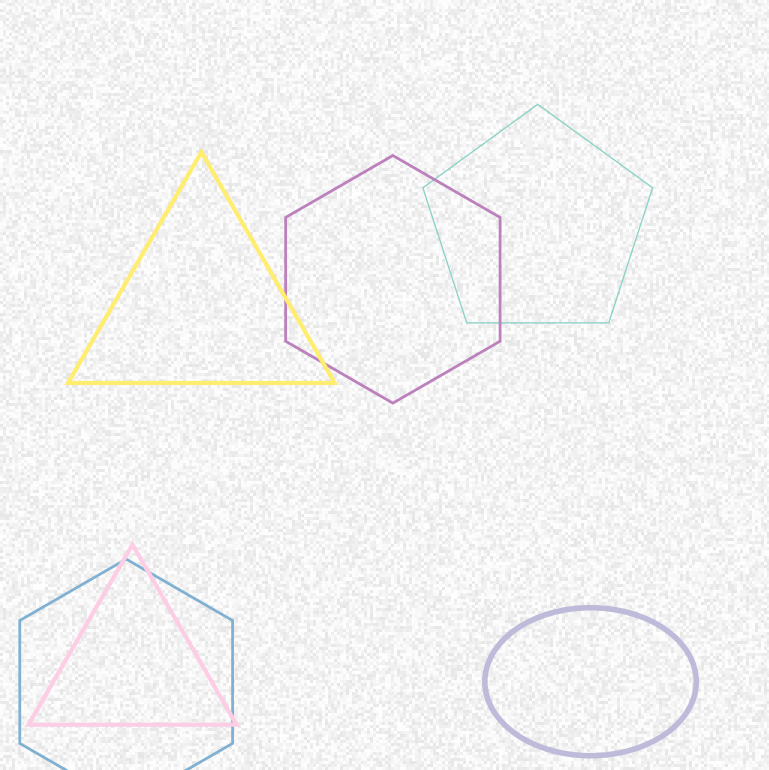[{"shape": "pentagon", "thickness": 0.5, "radius": 0.78, "center": [0.698, 0.708]}, {"shape": "oval", "thickness": 2, "radius": 0.69, "center": [0.767, 0.115]}, {"shape": "hexagon", "thickness": 1, "radius": 0.8, "center": [0.164, 0.114]}, {"shape": "triangle", "thickness": 1.5, "radius": 0.78, "center": [0.172, 0.137]}, {"shape": "hexagon", "thickness": 1, "radius": 0.8, "center": [0.51, 0.637]}, {"shape": "triangle", "thickness": 1.5, "radius": 1.0, "center": [0.262, 0.603]}]